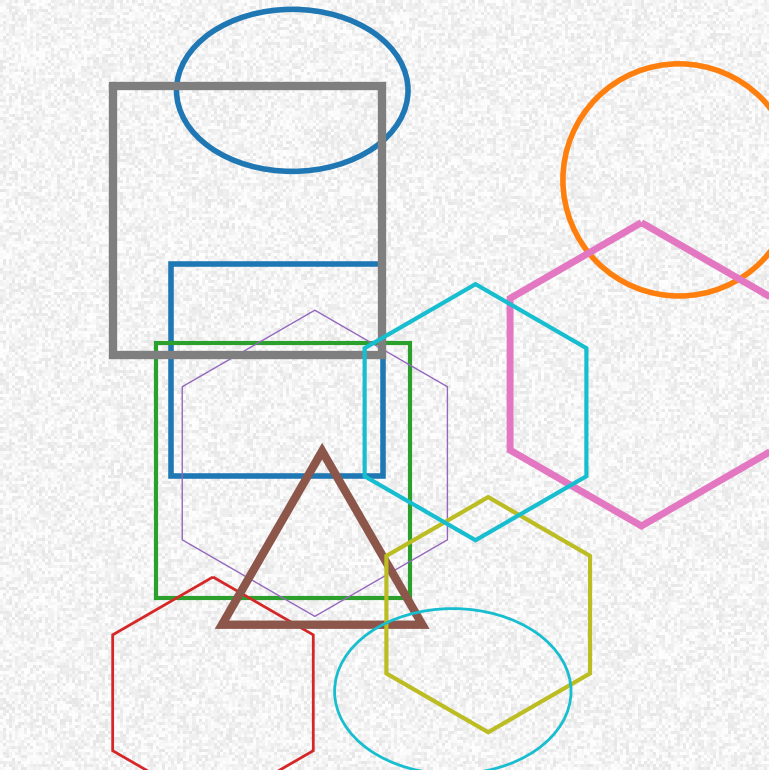[{"shape": "oval", "thickness": 2, "radius": 0.75, "center": [0.38, 0.883]}, {"shape": "square", "thickness": 2, "radius": 0.69, "center": [0.36, 0.519]}, {"shape": "circle", "thickness": 2, "radius": 0.75, "center": [0.882, 0.766]}, {"shape": "square", "thickness": 1.5, "radius": 0.83, "center": [0.367, 0.389]}, {"shape": "hexagon", "thickness": 1, "radius": 0.75, "center": [0.277, 0.1]}, {"shape": "hexagon", "thickness": 0.5, "radius": 0.99, "center": [0.409, 0.398]}, {"shape": "triangle", "thickness": 3, "radius": 0.75, "center": [0.418, 0.264]}, {"shape": "hexagon", "thickness": 2.5, "radius": 0.99, "center": [0.833, 0.514]}, {"shape": "square", "thickness": 3, "radius": 0.87, "center": [0.321, 0.713]}, {"shape": "hexagon", "thickness": 1.5, "radius": 0.76, "center": [0.634, 0.202]}, {"shape": "oval", "thickness": 1, "radius": 0.77, "center": [0.588, 0.102]}, {"shape": "hexagon", "thickness": 1.5, "radius": 0.83, "center": [0.618, 0.465]}]